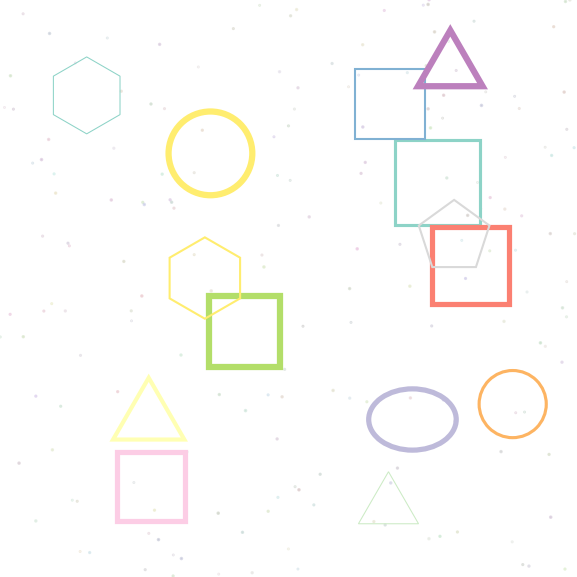[{"shape": "hexagon", "thickness": 0.5, "radius": 0.33, "center": [0.15, 0.834]}, {"shape": "square", "thickness": 1.5, "radius": 0.37, "center": [0.758, 0.683]}, {"shape": "triangle", "thickness": 2, "radius": 0.36, "center": [0.258, 0.274]}, {"shape": "oval", "thickness": 2.5, "radius": 0.38, "center": [0.714, 0.273]}, {"shape": "square", "thickness": 2.5, "radius": 0.34, "center": [0.815, 0.539]}, {"shape": "square", "thickness": 1, "radius": 0.3, "center": [0.675, 0.82]}, {"shape": "circle", "thickness": 1.5, "radius": 0.29, "center": [0.888, 0.299]}, {"shape": "square", "thickness": 3, "radius": 0.31, "center": [0.423, 0.425]}, {"shape": "square", "thickness": 2.5, "radius": 0.3, "center": [0.261, 0.156]}, {"shape": "pentagon", "thickness": 1, "radius": 0.32, "center": [0.786, 0.589]}, {"shape": "triangle", "thickness": 3, "radius": 0.32, "center": [0.78, 0.882]}, {"shape": "triangle", "thickness": 0.5, "radius": 0.3, "center": [0.673, 0.122]}, {"shape": "circle", "thickness": 3, "radius": 0.36, "center": [0.364, 0.734]}, {"shape": "hexagon", "thickness": 1, "radius": 0.35, "center": [0.355, 0.518]}]